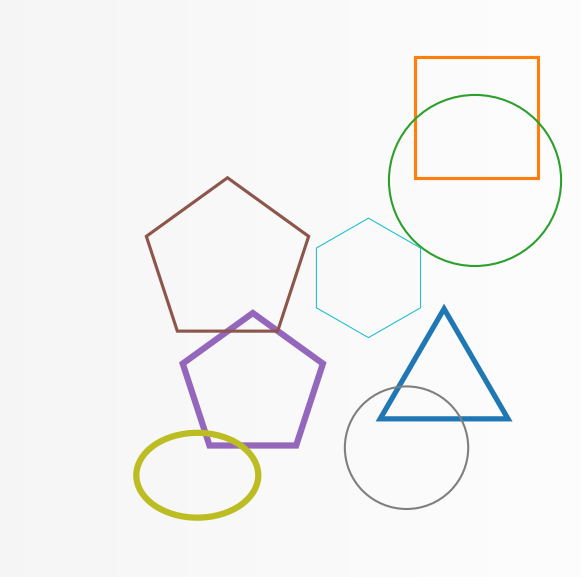[{"shape": "triangle", "thickness": 2.5, "radius": 0.64, "center": [0.764, 0.337]}, {"shape": "square", "thickness": 1.5, "radius": 0.53, "center": [0.819, 0.796]}, {"shape": "circle", "thickness": 1, "radius": 0.74, "center": [0.817, 0.687]}, {"shape": "pentagon", "thickness": 3, "radius": 0.63, "center": [0.435, 0.33]}, {"shape": "pentagon", "thickness": 1.5, "radius": 0.73, "center": [0.391, 0.545]}, {"shape": "circle", "thickness": 1, "radius": 0.53, "center": [0.699, 0.224]}, {"shape": "oval", "thickness": 3, "radius": 0.52, "center": [0.339, 0.176]}, {"shape": "hexagon", "thickness": 0.5, "radius": 0.52, "center": [0.634, 0.518]}]